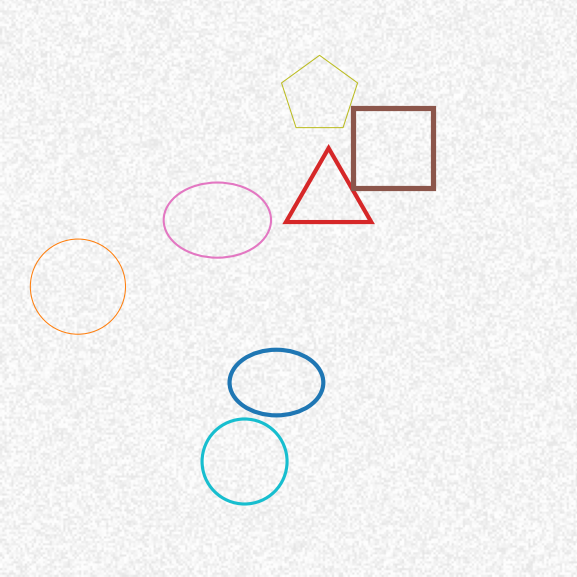[{"shape": "oval", "thickness": 2, "radius": 0.41, "center": [0.479, 0.337]}, {"shape": "circle", "thickness": 0.5, "radius": 0.41, "center": [0.135, 0.503]}, {"shape": "triangle", "thickness": 2, "radius": 0.43, "center": [0.569, 0.657]}, {"shape": "square", "thickness": 2.5, "radius": 0.35, "center": [0.681, 0.743]}, {"shape": "oval", "thickness": 1, "radius": 0.46, "center": [0.376, 0.618]}, {"shape": "pentagon", "thickness": 0.5, "radius": 0.35, "center": [0.553, 0.834]}, {"shape": "circle", "thickness": 1.5, "radius": 0.37, "center": [0.423, 0.2]}]